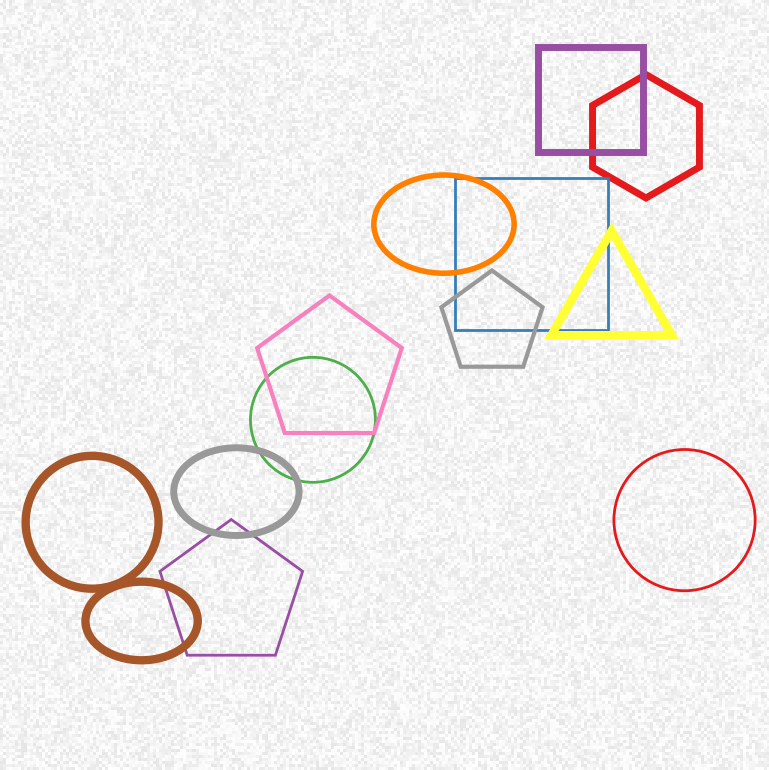[{"shape": "circle", "thickness": 1, "radius": 0.46, "center": [0.889, 0.325]}, {"shape": "hexagon", "thickness": 2.5, "radius": 0.4, "center": [0.839, 0.823]}, {"shape": "square", "thickness": 1, "radius": 0.5, "center": [0.691, 0.67]}, {"shape": "circle", "thickness": 1, "radius": 0.41, "center": [0.406, 0.455]}, {"shape": "square", "thickness": 2.5, "radius": 0.34, "center": [0.766, 0.87]}, {"shape": "pentagon", "thickness": 1, "radius": 0.49, "center": [0.3, 0.228]}, {"shape": "oval", "thickness": 2, "radius": 0.46, "center": [0.577, 0.709]}, {"shape": "triangle", "thickness": 3, "radius": 0.45, "center": [0.794, 0.61]}, {"shape": "circle", "thickness": 3, "radius": 0.43, "center": [0.12, 0.322]}, {"shape": "oval", "thickness": 3, "radius": 0.36, "center": [0.184, 0.194]}, {"shape": "pentagon", "thickness": 1.5, "radius": 0.49, "center": [0.428, 0.518]}, {"shape": "pentagon", "thickness": 1.5, "radius": 0.35, "center": [0.639, 0.58]}, {"shape": "oval", "thickness": 2.5, "radius": 0.41, "center": [0.307, 0.362]}]